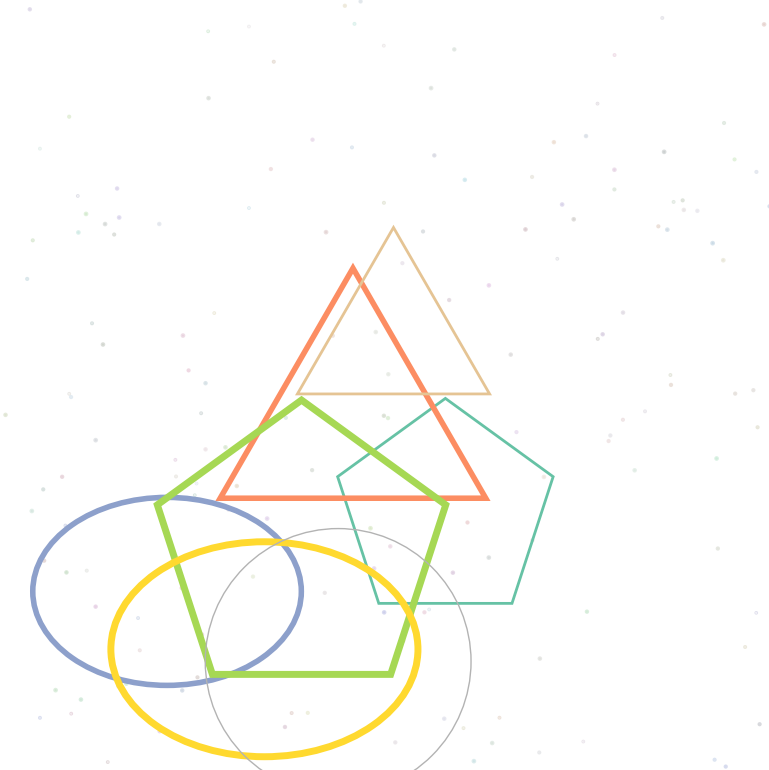[{"shape": "pentagon", "thickness": 1, "radius": 0.74, "center": [0.578, 0.335]}, {"shape": "triangle", "thickness": 2, "radius": 1.0, "center": [0.458, 0.453]}, {"shape": "oval", "thickness": 2, "radius": 0.87, "center": [0.217, 0.232]}, {"shape": "pentagon", "thickness": 2.5, "radius": 0.98, "center": [0.392, 0.283]}, {"shape": "oval", "thickness": 2.5, "radius": 1.0, "center": [0.343, 0.157]}, {"shape": "triangle", "thickness": 1, "radius": 0.72, "center": [0.511, 0.56]}, {"shape": "circle", "thickness": 0.5, "radius": 0.86, "center": [0.439, 0.141]}]